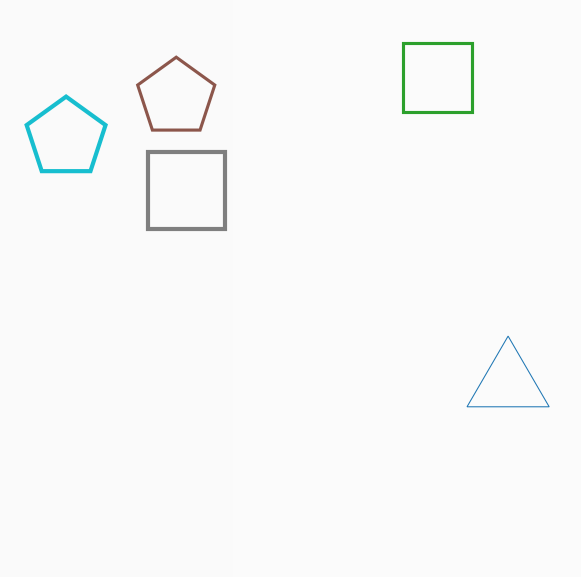[{"shape": "triangle", "thickness": 0.5, "radius": 0.41, "center": [0.874, 0.336]}, {"shape": "square", "thickness": 1.5, "radius": 0.3, "center": [0.753, 0.866]}, {"shape": "pentagon", "thickness": 1.5, "radius": 0.35, "center": [0.303, 0.83]}, {"shape": "square", "thickness": 2, "radius": 0.33, "center": [0.32, 0.669]}, {"shape": "pentagon", "thickness": 2, "radius": 0.36, "center": [0.114, 0.76]}]